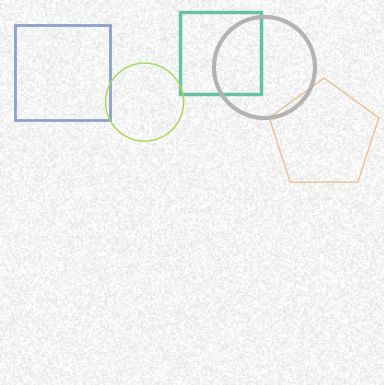[{"shape": "square", "thickness": 2.5, "radius": 0.53, "center": [0.573, 0.862]}, {"shape": "square", "thickness": 2, "radius": 0.62, "center": [0.163, 0.812]}, {"shape": "circle", "thickness": 1, "radius": 0.51, "center": [0.376, 0.735]}, {"shape": "pentagon", "thickness": 1, "radius": 0.75, "center": [0.842, 0.648]}, {"shape": "circle", "thickness": 3, "radius": 0.66, "center": [0.687, 0.825]}]